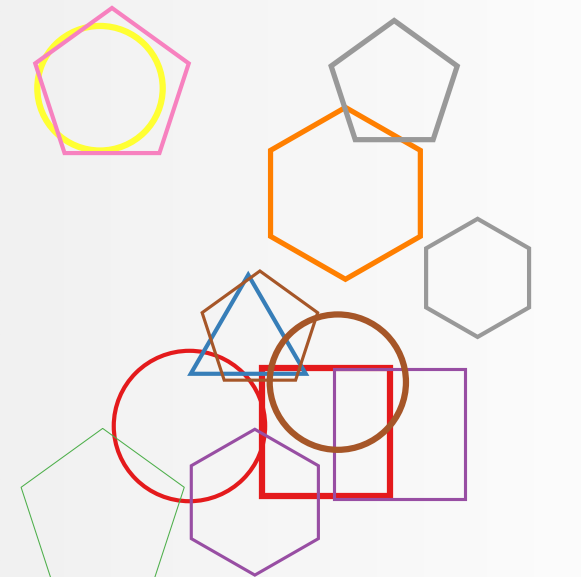[{"shape": "square", "thickness": 3, "radius": 0.55, "center": [0.561, 0.252]}, {"shape": "circle", "thickness": 2, "radius": 0.65, "center": [0.326, 0.261]}, {"shape": "triangle", "thickness": 2, "radius": 0.57, "center": [0.427, 0.409]}, {"shape": "pentagon", "thickness": 0.5, "radius": 0.74, "center": [0.177, 0.11]}, {"shape": "hexagon", "thickness": 1.5, "radius": 0.63, "center": [0.438, 0.13]}, {"shape": "square", "thickness": 1.5, "radius": 0.56, "center": [0.687, 0.248]}, {"shape": "hexagon", "thickness": 2.5, "radius": 0.74, "center": [0.594, 0.664]}, {"shape": "circle", "thickness": 3, "radius": 0.54, "center": [0.172, 0.846]}, {"shape": "circle", "thickness": 3, "radius": 0.59, "center": [0.581, 0.337]}, {"shape": "pentagon", "thickness": 1.5, "radius": 0.52, "center": [0.447, 0.425]}, {"shape": "pentagon", "thickness": 2, "radius": 0.69, "center": [0.193, 0.846]}, {"shape": "hexagon", "thickness": 2, "radius": 0.51, "center": [0.822, 0.518]}, {"shape": "pentagon", "thickness": 2.5, "radius": 0.57, "center": [0.678, 0.85]}]